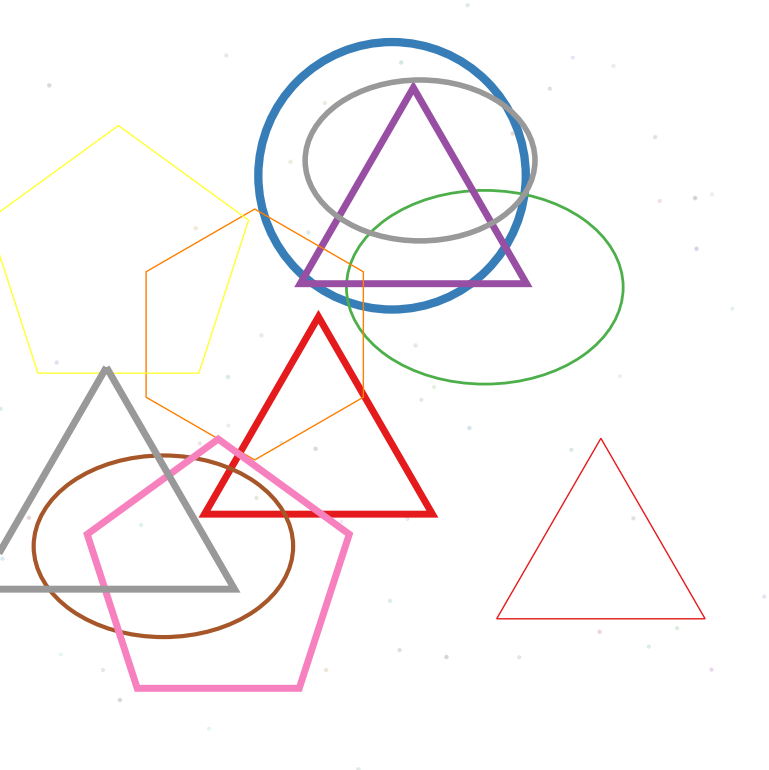[{"shape": "triangle", "thickness": 2.5, "radius": 0.85, "center": [0.414, 0.418]}, {"shape": "triangle", "thickness": 0.5, "radius": 0.78, "center": [0.78, 0.275]}, {"shape": "circle", "thickness": 3, "radius": 0.87, "center": [0.509, 0.772]}, {"shape": "oval", "thickness": 1, "radius": 0.9, "center": [0.63, 0.627]}, {"shape": "triangle", "thickness": 2.5, "radius": 0.85, "center": [0.537, 0.716]}, {"shape": "hexagon", "thickness": 0.5, "radius": 0.81, "center": [0.331, 0.566]}, {"shape": "pentagon", "thickness": 0.5, "radius": 0.89, "center": [0.154, 0.659]}, {"shape": "oval", "thickness": 1.5, "radius": 0.84, "center": [0.212, 0.291]}, {"shape": "pentagon", "thickness": 2.5, "radius": 0.89, "center": [0.283, 0.251]}, {"shape": "triangle", "thickness": 2.5, "radius": 0.96, "center": [0.138, 0.331]}, {"shape": "oval", "thickness": 2, "radius": 0.75, "center": [0.546, 0.792]}]